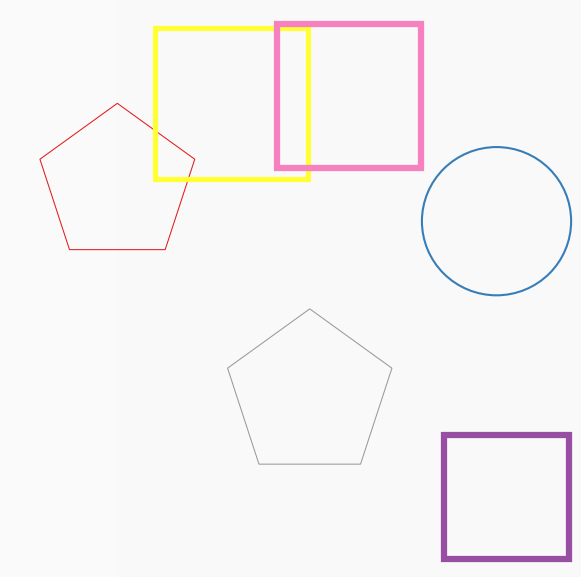[{"shape": "pentagon", "thickness": 0.5, "radius": 0.7, "center": [0.202, 0.68]}, {"shape": "circle", "thickness": 1, "radius": 0.64, "center": [0.854, 0.616]}, {"shape": "square", "thickness": 3, "radius": 0.54, "center": [0.872, 0.139]}, {"shape": "square", "thickness": 2.5, "radius": 0.66, "center": [0.398, 0.82]}, {"shape": "square", "thickness": 3, "radius": 0.62, "center": [0.601, 0.833]}, {"shape": "pentagon", "thickness": 0.5, "radius": 0.74, "center": [0.533, 0.316]}]